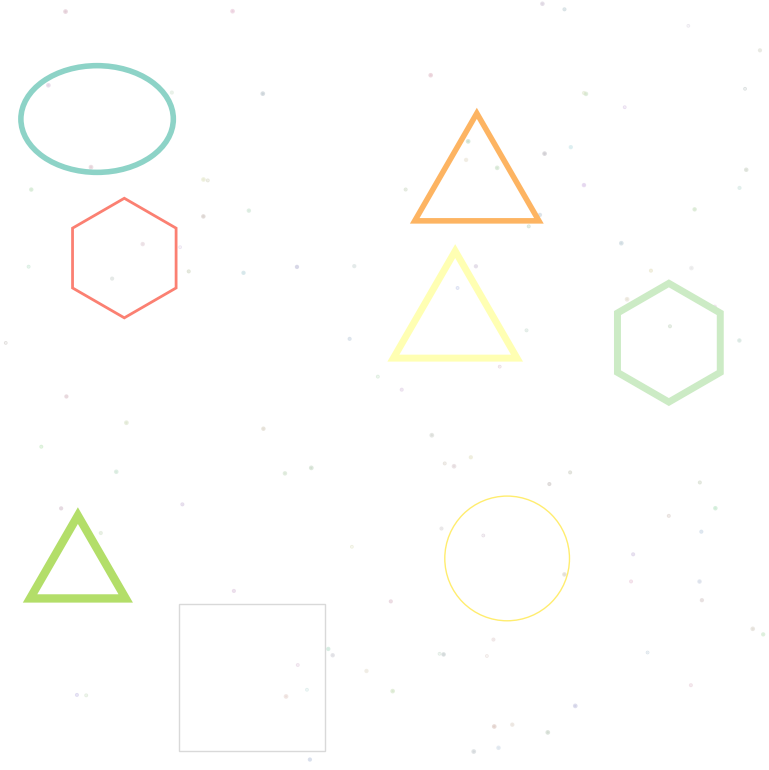[{"shape": "oval", "thickness": 2, "radius": 0.49, "center": [0.126, 0.845]}, {"shape": "triangle", "thickness": 2.5, "radius": 0.46, "center": [0.591, 0.581]}, {"shape": "hexagon", "thickness": 1, "radius": 0.39, "center": [0.161, 0.665]}, {"shape": "triangle", "thickness": 2, "radius": 0.47, "center": [0.619, 0.76]}, {"shape": "triangle", "thickness": 3, "radius": 0.36, "center": [0.101, 0.259]}, {"shape": "square", "thickness": 0.5, "radius": 0.48, "center": [0.327, 0.12]}, {"shape": "hexagon", "thickness": 2.5, "radius": 0.39, "center": [0.869, 0.555]}, {"shape": "circle", "thickness": 0.5, "radius": 0.4, "center": [0.659, 0.275]}]